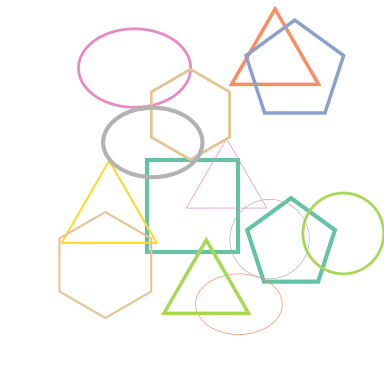[{"shape": "pentagon", "thickness": 3, "radius": 0.6, "center": [0.756, 0.365]}, {"shape": "square", "thickness": 3, "radius": 0.59, "center": [0.499, 0.464]}, {"shape": "triangle", "thickness": 2.5, "radius": 0.65, "center": [0.714, 0.846]}, {"shape": "oval", "thickness": 0.5, "radius": 0.56, "center": [0.621, 0.21]}, {"shape": "pentagon", "thickness": 2.5, "radius": 0.67, "center": [0.766, 0.814]}, {"shape": "triangle", "thickness": 0.5, "radius": 0.6, "center": [0.588, 0.52]}, {"shape": "oval", "thickness": 2, "radius": 0.73, "center": [0.35, 0.823]}, {"shape": "circle", "thickness": 2, "radius": 0.52, "center": [0.892, 0.394]}, {"shape": "triangle", "thickness": 2.5, "radius": 0.63, "center": [0.536, 0.25]}, {"shape": "triangle", "thickness": 1.5, "radius": 0.71, "center": [0.284, 0.44]}, {"shape": "hexagon", "thickness": 1.5, "radius": 0.69, "center": [0.274, 0.312]}, {"shape": "hexagon", "thickness": 2, "radius": 0.59, "center": [0.495, 0.703]}, {"shape": "circle", "thickness": 0.5, "radius": 0.52, "center": [0.7, 0.379]}, {"shape": "oval", "thickness": 3, "radius": 0.64, "center": [0.397, 0.63]}]